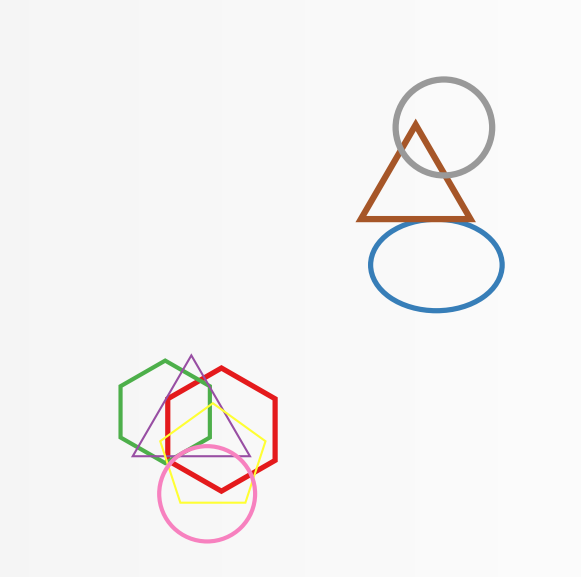[{"shape": "hexagon", "thickness": 2.5, "radius": 0.53, "center": [0.381, 0.255]}, {"shape": "oval", "thickness": 2.5, "radius": 0.57, "center": [0.751, 0.54]}, {"shape": "hexagon", "thickness": 2, "radius": 0.44, "center": [0.284, 0.286]}, {"shape": "triangle", "thickness": 1, "radius": 0.58, "center": [0.329, 0.267]}, {"shape": "pentagon", "thickness": 1, "radius": 0.48, "center": [0.366, 0.206]}, {"shape": "triangle", "thickness": 3, "radius": 0.54, "center": [0.715, 0.674]}, {"shape": "circle", "thickness": 2, "radius": 0.41, "center": [0.356, 0.144]}, {"shape": "circle", "thickness": 3, "radius": 0.42, "center": [0.764, 0.778]}]